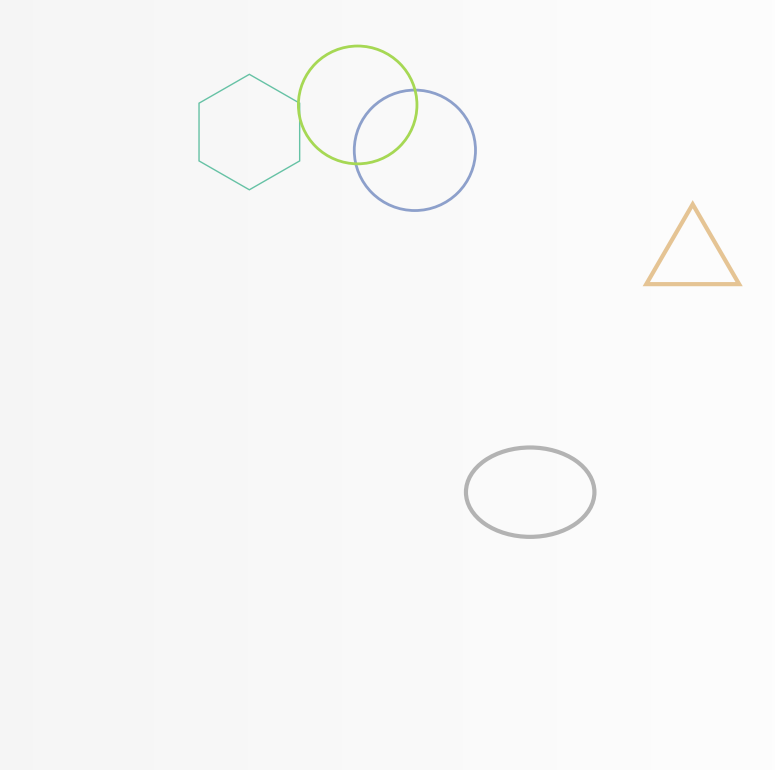[{"shape": "hexagon", "thickness": 0.5, "radius": 0.37, "center": [0.322, 0.828]}, {"shape": "circle", "thickness": 1, "radius": 0.39, "center": [0.535, 0.805]}, {"shape": "circle", "thickness": 1, "radius": 0.38, "center": [0.462, 0.864]}, {"shape": "triangle", "thickness": 1.5, "radius": 0.35, "center": [0.894, 0.666]}, {"shape": "oval", "thickness": 1.5, "radius": 0.41, "center": [0.684, 0.361]}]